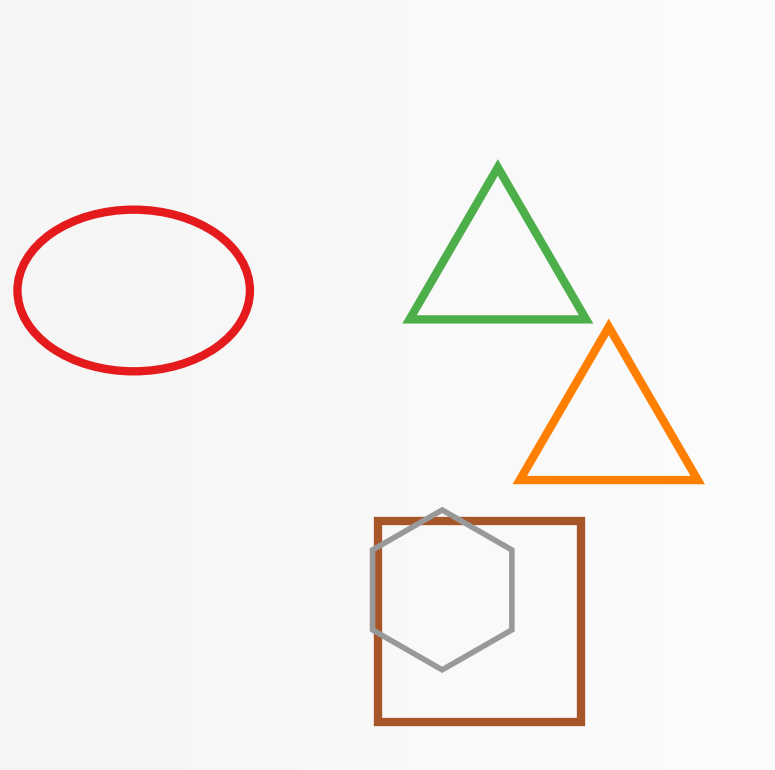[{"shape": "oval", "thickness": 3, "radius": 0.75, "center": [0.173, 0.623]}, {"shape": "triangle", "thickness": 3, "radius": 0.66, "center": [0.642, 0.651]}, {"shape": "triangle", "thickness": 3, "radius": 0.66, "center": [0.785, 0.443]}, {"shape": "square", "thickness": 3, "radius": 0.65, "center": [0.619, 0.193]}, {"shape": "hexagon", "thickness": 2, "radius": 0.52, "center": [0.571, 0.234]}]